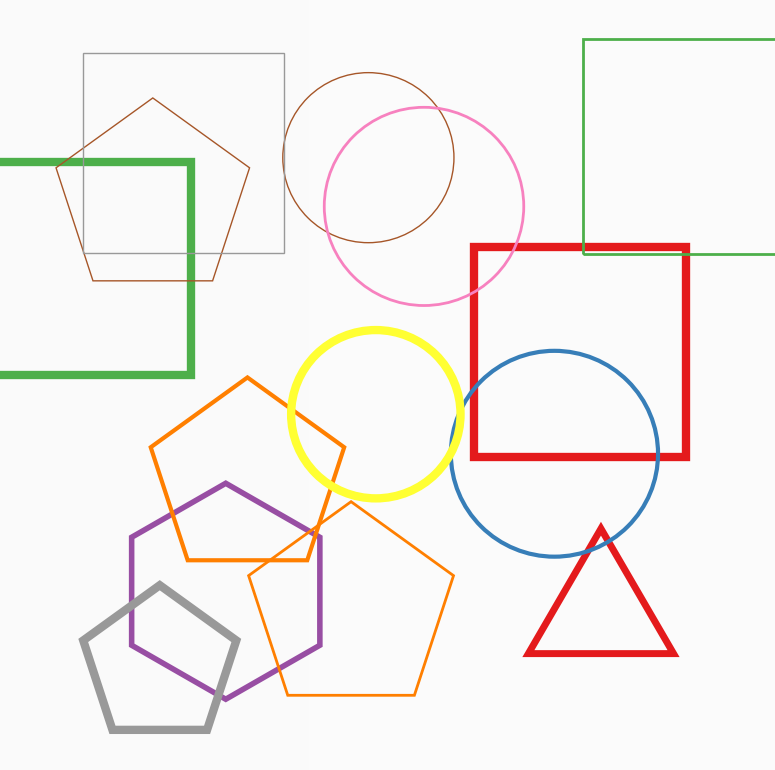[{"shape": "square", "thickness": 3, "radius": 0.68, "center": [0.748, 0.543]}, {"shape": "triangle", "thickness": 2.5, "radius": 0.54, "center": [0.775, 0.205]}, {"shape": "circle", "thickness": 1.5, "radius": 0.67, "center": [0.715, 0.411]}, {"shape": "square", "thickness": 1, "radius": 0.7, "center": [0.892, 0.81]}, {"shape": "square", "thickness": 3, "radius": 0.69, "center": [0.108, 0.652]}, {"shape": "hexagon", "thickness": 2, "radius": 0.7, "center": [0.291, 0.232]}, {"shape": "pentagon", "thickness": 1.5, "radius": 0.66, "center": [0.319, 0.379]}, {"shape": "pentagon", "thickness": 1, "radius": 0.7, "center": [0.453, 0.209]}, {"shape": "circle", "thickness": 3, "radius": 0.55, "center": [0.485, 0.462]}, {"shape": "circle", "thickness": 0.5, "radius": 0.55, "center": [0.475, 0.795]}, {"shape": "pentagon", "thickness": 0.5, "radius": 0.66, "center": [0.197, 0.741]}, {"shape": "circle", "thickness": 1, "radius": 0.64, "center": [0.547, 0.732]}, {"shape": "square", "thickness": 0.5, "radius": 0.65, "center": [0.237, 0.801]}, {"shape": "pentagon", "thickness": 3, "radius": 0.52, "center": [0.206, 0.136]}]